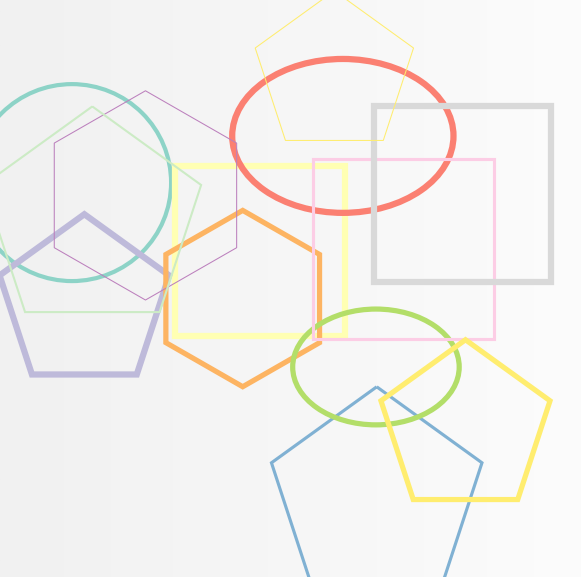[{"shape": "circle", "thickness": 2, "radius": 0.85, "center": [0.124, 0.683]}, {"shape": "square", "thickness": 3, "radius": 0.74, "center": [0.447, 0.564]}, {"shape": "pentagon", "thickness": 3, "radius": 0.77, "center": [0.145, 0.475]}, {"shape": "oval", "thickness": 3, "radius": 0.95, "center": [0.59, 0.764]}, {"shape": "pentagon", "thickness": 1.5, "radius": 0.95, "center": [0.648, 0.139]}, {"shape": "hexagon", "thickness": 2.5, "radius": 0.76, "center": [0.418, 0.482]}, {"shape": "oval", "thickness": 2.5, "radius": 0.72, "center": [0.647, 0.364]}, {"shape": "square", "thickness": 1.5, "radius": 0.78, "center": [0.694, 0.568]}, {"shape": "square", "thickness": 3, "radius": 0.76, "center": [0.796, 0.663]}, {"shape": "hexagon", "thickness": 0.5, "radius": 0.91, "center": [0.25, 0.661]}, {"shape": "pentagon", "thickness": 1, "radius": 0.98, "center": [0.159, 0.618]}, {"shape": "pentagon", "thickness": 0.5, "radius": 0.72, "center": [0.575, 0.872]}, {"shape": "pentagon", "thickness": 2.5, "radius": 0.76, "center": [0.801, 0.258]}]